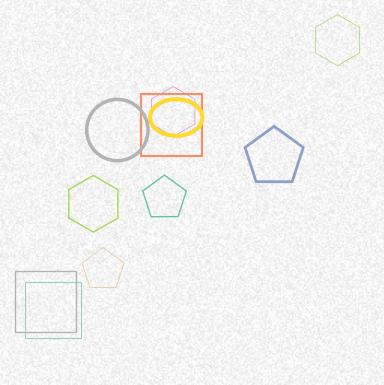[{"shape": "pentagon", "thickness": 1, "radius": 0.3, "center": [0.427, 0.486]}, {"shape": "square", "thickness": 0.5, "radius": 0.37, "center": [0.138, 0.195]}, {"shape": "square", "thickness": 1.5, "radius": 0.4, "center": [0.445, 0.675]}, {"shape": "pentagon", "thickness": 2, "radius": 0.4, "center": [0.712, 0.592]}, {"shape": "hexagon", "thickness": 0.5, "radius": 0.32, "center": [0.45, 0.71]}, {"shape": "hexagon", "thickness": 0.5, "radius": 0.33, "center": [0.877, 0.896]}, {"shape": "hexagon", "thickness": 1, "radius": 0.37, "center": [0.242, 0.471]}, {"shape": "oval", "thickness": 3, "radius": 0.34, "center": [0.458, 0.695]}, {"shape": "pentagon", "thickness": 0.5, "radius": 0.29, "center": [0.268, 0.3]}, {"shape": "circle", "thickness": 2.5, "radius": 0.4, "center": [0.305, 0.662]}, {"shape": "square", "thickness": 1, "radius": 0.4, "center": [0.118, 0.217]}]